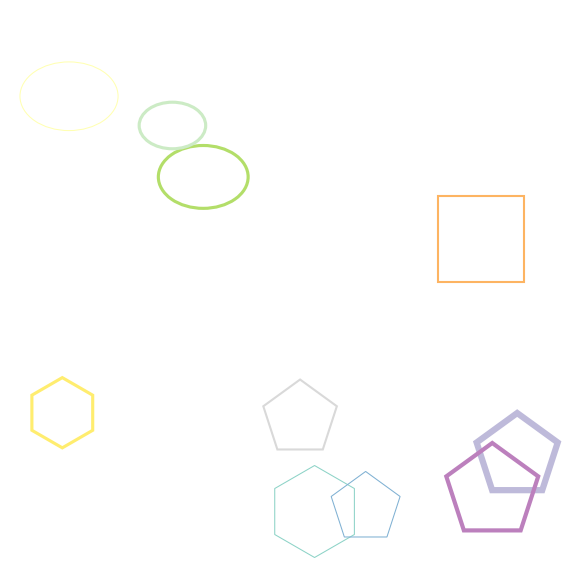[{"shape": "hexagon", "thickness": 0.5, "radius": 0.4, "center": [0.545, 0.113]}, {"shape": "oval", "thickness": 0.5, "radius": 0.42, "center": [0.12, 0.832]}, {"shape": "pentagon", "thickness": 3, "radius": 0.37, "center": [0.896, 0.21]}, {"shape": "pentagon", "thickness": 0.5, "radius": 0.31, "center": [0.633, 0.12]}, {"shape": "square", "thickness": 1, "radius": 0.37, "center": [0.832, 0.586]}, {"shape": "oval", "thickness": 1.5, "radius": 0.39, "center": [0.352, 0.693]}, {"shape": "pentagon", "thickness": 1, "radius": 0.33, "center": [0.52, 0.275]}, {"shape": "pentagon", "thickness": 2, "radius": 0.42, "center": [0.852, 0.148]}, {"shape": "oval", "thickness": 1.5, "radius": 0.29, "center": [0.299, 0.782]}, {"shape": "hexagon", "thickness": 1.5, "radius": 0.3, "center": [0.108, 0.284]}]